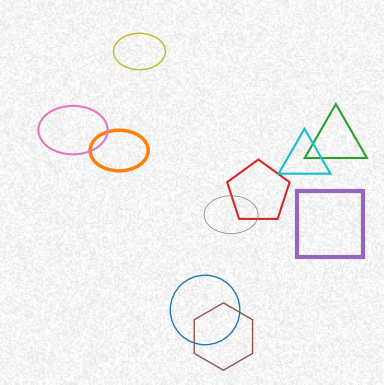[{"shape": "circle", "thickness": 1, "radius": 0.45, "center": [0.533, 0.195]}, {"shape": "oval", "thickness": 2.5, "radius": 0.38, "center": [0.309, 0.609]}, {"shape": "triangle", "thickness": 1.5, "radius": 0.47, "center": [0.872, 0.636]}, {"shape": "pentagon", "thickness": 1.5, "radius": 0.43, "center": [0.671, 0.5]}, {"shape": "square", "thickness": 3, "radius": 0.43, "center": [0.856, 0.418]}, {"shape": "hexagon", "thickness": 1, "radius": 0.44, "center": [0.58, 0.126]}, {"shape": "oval", "thickness": 1.5, "radius": 0.45, "center": [0.19, 0.662]}, {"shape": "oval", "thickness": 0.5, "radius": 0.35, "center": [0.6, 0.442]}, {"shape": "oval", "thickness": 1, "radius": 0.34, "center": [0.362, 0.866]}, {"shape": "triangle", "thickness": 1.5, "radius": 0.39, "center": [0.791, 0.588]}]